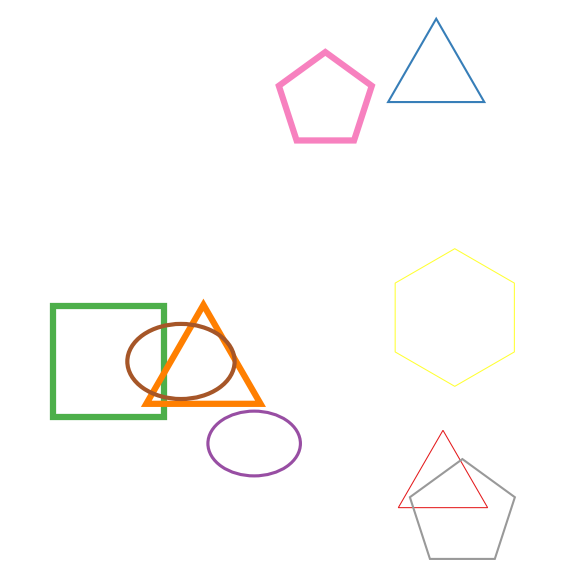[{"shape": "triangle", "thickness": 0.5, "radius": 0.45, "center": [0.767, 0.165]}, {"shape": "triangle", "thickness": 1, "radius": 0.48, "center": [0.755, 0.87]}, {"shape": "square", "thickness": 3, "radius": 0.48, "center": [0.187, 0.374]}, {"shape": "oval", "thickness": 1.5, "radius": 0.4, "center": [0.44, 0.231]}, {"shape": "triangle", "thickness": 3, "radius": 0.57, "center": [0.352, 0.357]}, {"shape": "hexagon", "thickness": 0.5, "radius": 0.6, "center": [0.787, 0.449]}, {"shape": "oval", "thickness": 2, "radius": 0.46, "center": [0.313, 0.373]}, {"shape": "pentagon", "thickness": 3, "radius": 0.42, "center": [0.563, 0.824]}, {"shape": "pentagon", "thickness": 1, "radius": 0.48, "center": [0.801, 0.109]}]